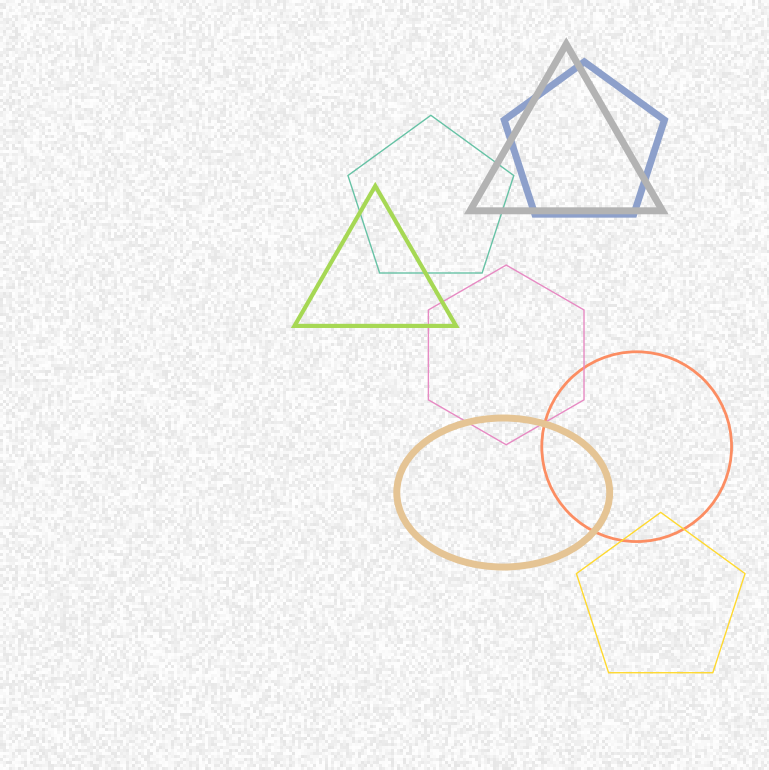[{"shape": "pentagon", "thickness": 0.5, "radius": 0.57, "center": [0.56, 0.737]}, {"shape": "circle", "thickness": 1, "radius": 0.62, "center": [0.827, 0.42]}, {"shape": "pentagon", "thickness": 2.5, "radius": 0.55, "center": [0.759, 0.81]}, {"shape": "hexagon", "thickness": 0.5, "radius": 0.58, "center": [0.657, 0.539]}, {"shape": "triangle", "thickness": 1.5, "radius": 0.61, "center": [0.487, 0.637]}, {"shape": "pentagon", "thickness": 0.5, "radius": 0.58, "center": [0.858, 0.219]}, {"shape": "oval", "thickness": 2.5, "radius": 0.69, "center": [0.654, 0.36]}, {"shape": "triangle", "thickness": 2.5, "radius": 0.72, "center": [0.735, 0.798]}]